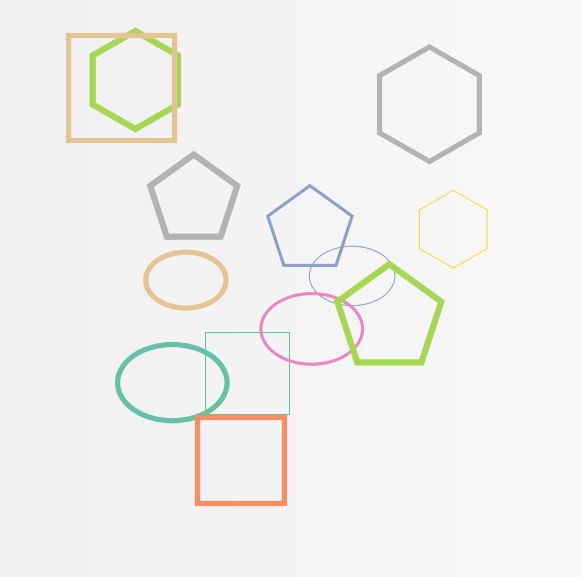[{"shape": "oval", "thickness": 2.5, "radius": 0.47, "center": [0.296, 0.337]}, {"shape": "square", "thickness": 0.5, "radius": 0.36, "center": [0.425, 0.353]}, {"shape": "square", "thickness": 2.5, "radius": 0.37, "center": [0.414, 0.203]}, {"shape": "oval", "thickness": 0.5, "radius": 0.37, "center": [0.606, 0.521]}, {"shape": "pentagon", "thickness": 1.5, "radius": 0.38, "center": [0.533, 0.601]}, {"shape": "oval", "thickness": 1.5, "radius": 0.44, "center": [0.536, 0.43]}, {"shape": "pentagon", "thickness": 3, "radius": 0.47, "center": [0.67, 0.448]}, {"shape": "hexagon", "thickness": 3, "radius": 0.42, "center": [0.233, 0.861]}, {"shape": "hexagon", "thickness": 0.5, "radius": 0.34, "center": [0.78, 0.602]}, {"shape": "square", "thickness": 2.5, "radius": 0.45, "center": [0.208, 0.848]}, {"shape": "oval", "thickness": 2.5, "radius": 0.35, "center": [0.32, 0.514]}, {"shape": "pentagon", "thickness": 3, "radius": 0.39, "center": [0.333, 0.653]}, {"shape": "hexagon", "thickness": 2.5, "radius": 0.5, "center": [0.739, 0.819]}]